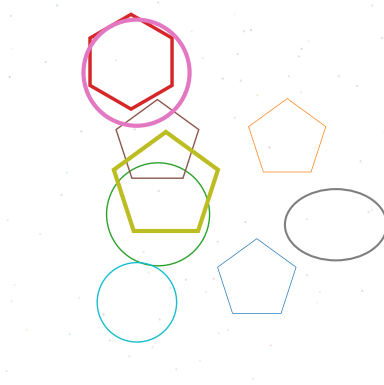[{"shape": "pentagon", "thickness": 0.5, "radius": 0.54, "center": [0.667, 0.273]}, {"shape": "pentagon", "thickness": 0.5, "radius": 0.53, "center": [0.746, 0.639]}, {"shape": "circle", "thickness": 1, "radius": 0.67, "center": [0.411, 0.443]}, {"shape": "hexagon", "thickness": 2.5, "radius": 0.62, "center": [0.34, 0.84]}, {"shape": "pentagon", "thickness": 1, "radius": 0.56, "center": [0.409, 0.629]}, {"shape": "circle", "thickness": 3, "radius": 0.69, "center": [0.355, 0.811]}, {"shape": "oval", "thickness": 1.5, "radius": 0.66, "center": [0.872, 0.416]}, {"shape": "pentagon", "thickness": 3, "radius": 0.71, "center": [0.431, 0.515]}, {"shape": "circle", "thickness": 1, "radius": 0.52, "center": [0.356, 0.215]}]